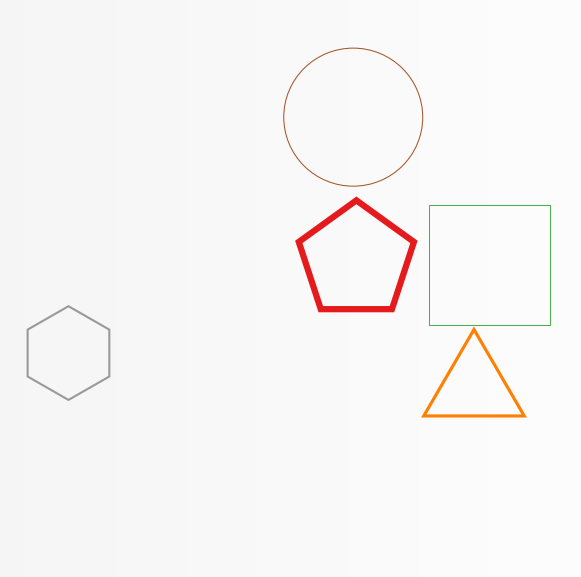[{"shape": "pentagon", "thickness": 3, "radius": 0.52, "center": [0.613, 0.548]}, {"shape": "square", "thickness": 0.5, "radius": 0.52, "center": [0.842, 0.541]}, {"shape": "triangle", "thickness": 1.5, "radius": 0.5, "center": [0.815, 0.329]}, {"shape": "circle", "thickness": 0.5, "radius": 0.6, "center": [0.608, 0.796]}, {"shape": "hexagon", "thickness": 1, "radius": 0.41, "center": [0.118, 0.388]}]